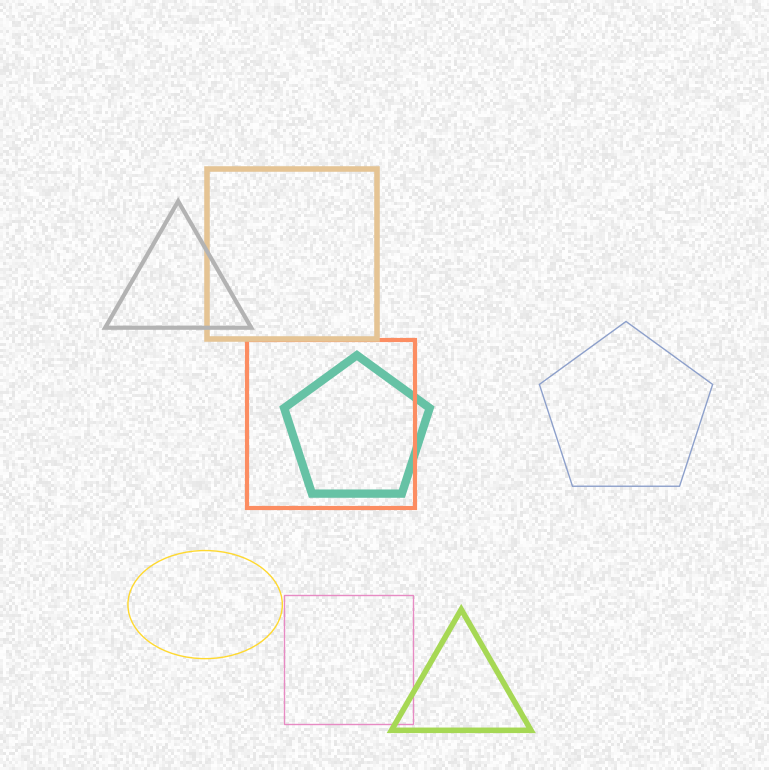[{"shape": "pentagon", "thickness": 3, "radius": 0.5, "center": [0.464, 0.439]}, {"shape": "square", "thickness": 1.5, "radius": 0.55, "center": [0.43, 0.449]}, {"shape": "pentagon", "thickness": 0.5, "radius": 0.59, "center": [0.813, 0.464]}, {"shape": "square", "thickness": 0.5, "radius": 0.42, "center": [0.453, 0.144]}, {"shape": "triangle", "thickness": 2, "radius": 0.52, "center": [0.599, 0.104]}, {"shape": "oval", "thickness": 0.5, "radius": 0.5, "center": [0.266, 0.215]}, {"shape": "square", "thickness": 2, "radius": 0.55, "center": [0.38, 0.67]}, {"shape": "triangle", "thickness": 1.5, "radius": 0.55, "center": [0.231, 0.629]}]